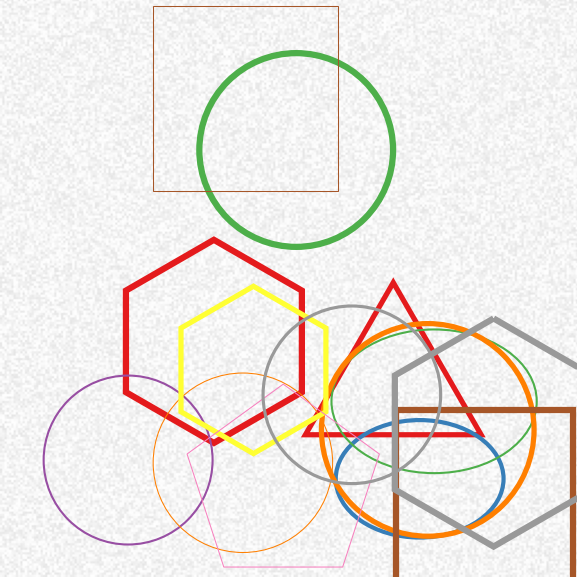[{"shape": "hexagon", "thickness": 3, "radius": 0.88, "center": [0.37, 0.408]}, {"shape": "triangle", "thickness": 2.5, "radius": 0.88, "center": [0.681, 0.334]}, {"shape": "oval", "thickness": 2, "radius": 0.73, "center": [0.727, 0.17]}, {"shape": "circle", "thickness": 3, "radius": 0.84, "center": [0.513, 0.739]}, {"shape": "oval", "thickness": 1, "radius": 0.89, "center": [0.752, 0.304]}, {"shape": "circle", "thickness": 1, "radius": 0.73, "center": [0.222, 0.203]}, {"shape": "circle", "thickness": 0.5, "radius": 0.78, "center": [0.421, 0.198]}, {"shape": "circle", "thickness": 2.5, "radius": 0.92, "center": [0.741, 0.255]}, {"shape": "hexagon", "thickness": 2.5, "radius": 0.72, "center": [0.439, 0.359]}, {"shape": "square", "thickness": 0.5, "radius": 0.8, "center": [0.425, 0.829]}, {"shape": "square", "thickness": 3, "radius": 0.76, "center": [0.839, 0.136]}, {"shape": "pentagon", "thickness": 0.5, "radius": 0.88, "center": [0.49, 0.159]}, {"shape": "hexagon", "thickness": 3, "radius": 0.99, "center": [0.855, 0.25]}, {"shape": "circle", "thickness": 1.5, "radius": 0.77, "center": [0.609, 0.316]}]